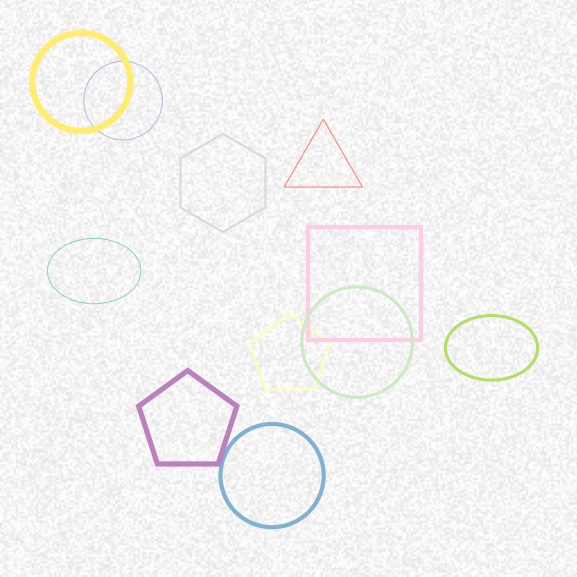[{"shape": "oval", "thickness": 0.5, "radius": 0.4, "center": [0.163, 0.53]}, {"shape": "pentagon", "thickness": 1, "radius": 0.36, "center": [0.502, 0.383]}, {"shape": "circle", "thickness": 0.5, "radius": 0.34, "center": [0.213, 0.825]}, {"shape": "triangle", "thickness": 0.5, "radius": 0.39, "center": [0.56, 0.714]}, {"shape": "circle", "thickness": 2, "radius": 0.45, "center": [0.471, 0.176]}, {"shape": "oval", "thickness": 1.5, "radius": 0.4, "center": [0.851, 0.397]}, {"shape": "square", "thickness": 2, "radius": 0.49, "center": [0.632, 0.508]}, {"shape": "hexagon", "thickness": 1, "radius": 0.42, "center": [0.386, 0.682]}, {"shape": "pentagon", "thickness": 2.5, "radius": 0.45, "center": [0.325, 0.268]}, {"shape": "circle", "thickness": 1.5, "radius": 0.48, "center": [0.618, 0.407]}, {"shape": "circle", "thickness": 3, "radius": 0.42, "center": [0.141, 0.857]}]